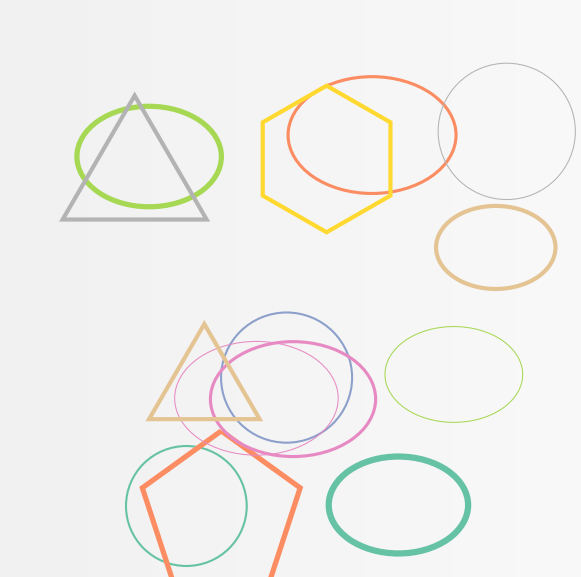[{"shape": "oval", "thickness": 3, "radius": 0.6, "center": [0.685, 0.125]}, {"shape": "circle", "thickness": 1, "radius": 0.52, "center": [0.321, 0.123]}, {"shape": "oval", "thickness": 1.5, "radius": 0.72, "center": [0.64, 0.765]}, {"shape": "pentagon", "thickness": 2.5, "radius": 0.71, "center": [0.381, 0.11]}, {"shape": "circle", "thickness": 1, "radius": 0.56, "center": [0.493, 0.345]}, {"shape": "oval", "thickness": 0.5, "radius": 0.7, "center": [0.441, 0.309]}, {"shape": "oval", "thickness": 1.5, "radius": 0.71, "center": [0.504, 0.308]}, {"shape": "oval", "thickness": 2.5, "radius": 0.62, "center": [0.257, 0.728]}, {"shape": "oval", "thickness": 0.5, "radius": 0.59, "center": [0.781, 0.351]}, {"shape": "hexagon", "thickness": 2, "radius": 0.63, "center": [0.562, 0.724]}, {"shape": "oval", "thickness": 2, "radius": 0.51, "center": [0.853, 0.571]}, {"shape": "triangle", "thickness": 2, "radius": 0.55, "center": [0.352, 0.328]}, {"shape": "triangle", "thickness": 2, "radius": 0.72, "center": [0.232, 0.691]}, {"shape": "circle", "thickness": 0.5, "radius": 0.59, "center": [0.872, 0.772]}]